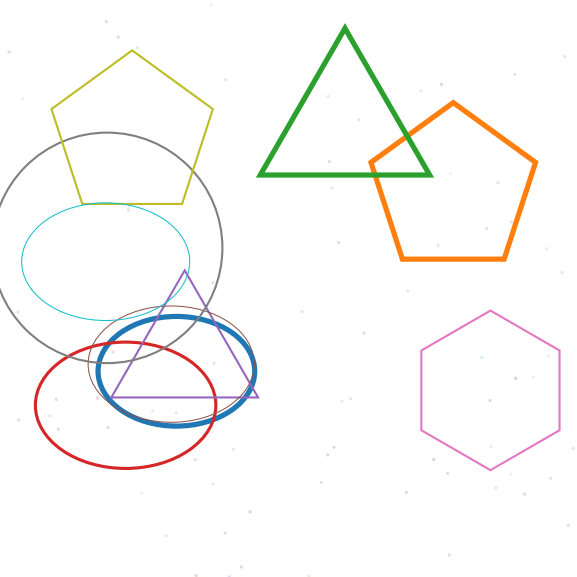[{"shape": "oval", "thickness": 2.5, "radius": 0.68, "center": [0.305, 0.356]}, {"shape": "pentagon", "thickness": 2.5, "radius": 0.75, "center": [0.785, 0.672]}, {"shape": "triangle", "thickness": 2.5, "radius": 0.85, "center": [0.597, 0.781]}, {"shape": "oval", "thickness": 1.5, "radius": 0.78, "center": [0.217, 0.297]}, {"shape": "triangle", "thickness": 1, "radius": 0.73, "center": [0.32, 0.384]}, {"shape": "oval", "thickness": 0.5, "radius": 0.72, "center": [0.296, 0.369]}, {"shape": "hexagon", "thickness": 1, "radius": 0.69, "center": [0.849, 0.323]}, {"shape": "circle", "thickness": 1, "radius": 1.0, "center": [0.186, 0.57]}, {"shape": "pentagon", "thickness": 1, "radius": 0.73, "center": [0.229, 0.765]}, {"shape": "oval", "thickness": 0.5, "radius": 0.73, "center": [0.183, 0.546]}]